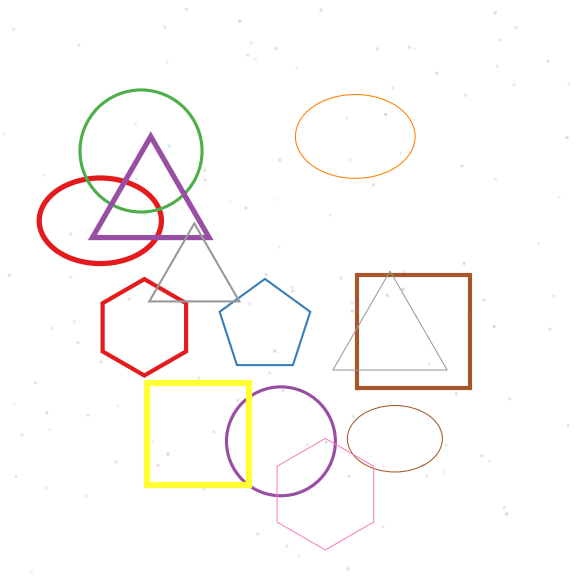[{"shape": "hexagon", "thickness": 2, "radius": 0.42, "center": [0.25, 0.432]}, {"shape": "oval", "thickness": 2.5, "radius": 0.53, "center": [0.174, 0.617]}, {"shape": "pentagon", "thickness": 1, "radius": 0.41, "center": [0.459, 0.434]}, {"shape": "circle", "thickness": 1.5, "radius": 0.53, "center": [0.244, 0.738]}, {"shape": "circle", "thickness": 1.5, "radius": 0.47, "center": [0.486, 0.235]}, {"shape": "triangle", "thickness": 2.5, "radius": 0.58, "center": [0.261, 0.646]}, {"shape": "oval", "thickness": 0.5, "radius": 0.52, "center": [0.615, 0.763]}, {"shape": "square", "thickness": 3, "radius": 0.44, "center": [0.343, 0.248]}, {"shape": "oval", "thickness": 0.5, "radius": 0.41, "center": [0.684, 0.239]}, {"shape": "square", "thickness": 2, "radius": 0.49, "center": [0.716, 0.425]}, {"shape": "hexagon", "thickness": 0.5, "radius": 0.48, "center": [0.563, 0.143]}, {"shape": "triangle", "thickness": 1, "radius": 0.45, "center": [0.336, 0.522]}, {"shape": "triangle", "thickness": 0.5, "radius": 0.57, "center": [0.675, 0.415]}]